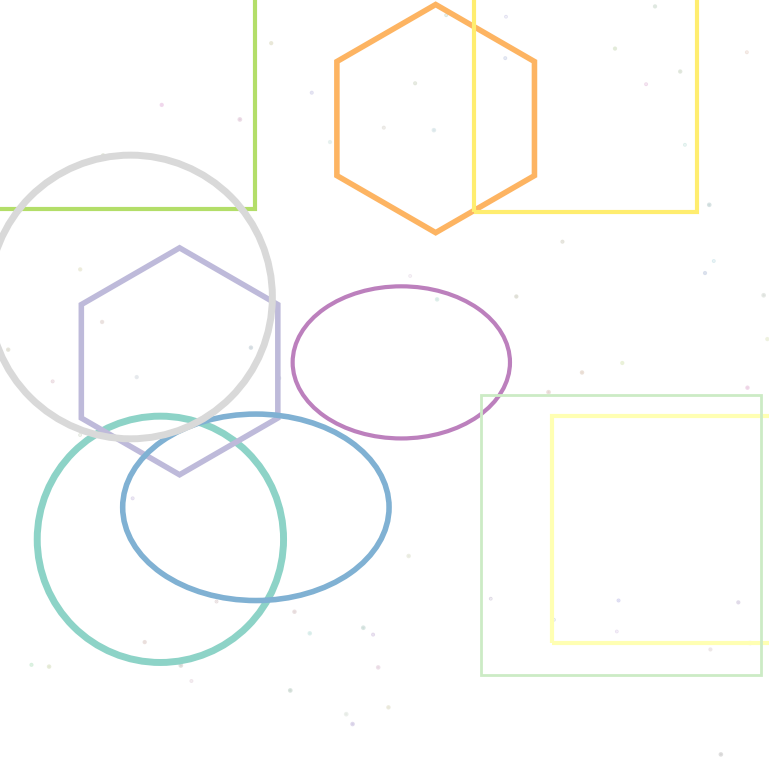[{"shape": "circle", "thickness": 2.5, "radius": 0.8, "center": [0.208, 0.3]}, {"shape": "square", "thickness": 1.5, "radius": 0.74, "center": [0.864, 0.312]}, {"shape": "hexagon", "thickness": 2, "radius": 0.74, "center": [0.233, 0.531]}, {"shape": "oval", "thickness": 2, "radius": 0.86, "center": [0.332, 0.341]}, {"shape": "hexagon", "thickness": 2, "radius": 0.74, "center": [0.566, 0.846]}, {"shape": "square", "thickness": 1.5, "radius": 0.84, "center": [0.163, 0.897]}, {"shape": "circle", "thickness": 2.5, "radius": 0.92, "center": [0.17, 0.614]}, {"shape": "oval", "thickness": 1.5, "radius": 0.71, "center": [0.521, 0.529]}, {"shape": "square", "thickness": 1, "radius": 0.91, "center": [0.807, 0.305]}, {"shape": "square", "thickness": 1.5, "radius": 0.72, "center": [0.76, 0.87]}]